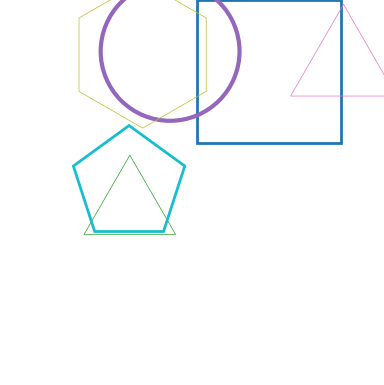[{"shape": "square", "thickness": 2, "radius": 0.93, "center": [0.699, 0.814]}, {"shape": "triangle", "thickness": 0.5, "radius": 0.69, "center": [0.337, 0.46]}, {"shape": "circle", "thickness": 3, "radius": 0.9, "center": [0.442, 0.867]}, {"shape": "triangle", "thickness": 0.5, "radius": 0.79, "center": [0.892, 0.83]}, {"shape": "hexagon", "thickness": 0.5, "radius": 0.95, "center": [0.37, 0.858]}, {"shape": "pentagon", "thickness": 2, "radius": 0.76, "center": [0.335, 0.522]}]